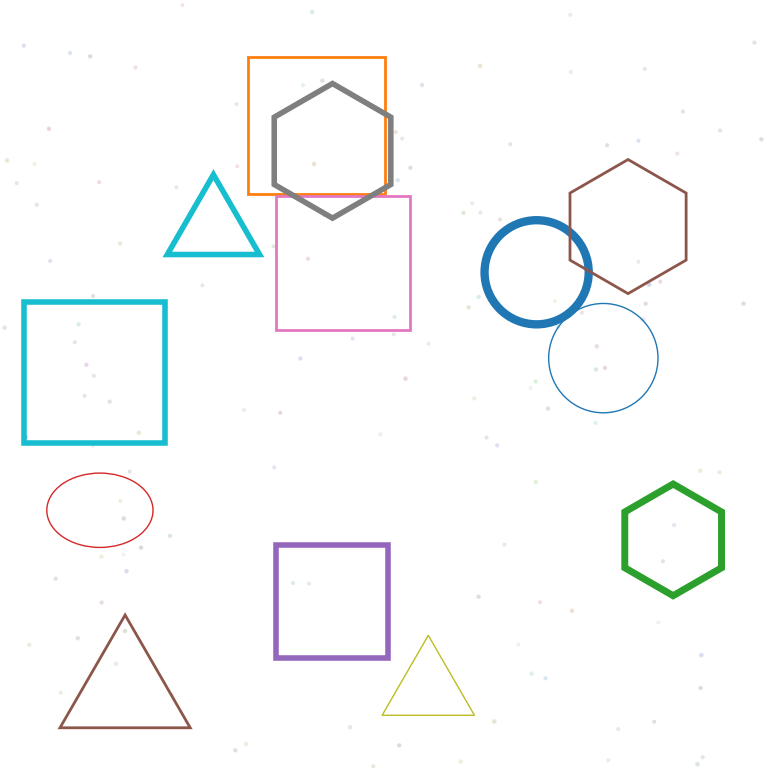[{"shape": "circle", "thickness": 3, "radius": 0.34, "center": [0.697, 0.646]}, {"shape": "circle", "thickness": 0.5, "radius": 0.35, "center": [0.784, 0.535]}, {"shape": "square", "thickness": 1, "radius": 0.45, "center": [0.411, 0.837]}, {"shape": "hexagon", "thickness": 2.5, "radius": 0.36, "center": [0.874, 0.299]}, {"shape": "oval", "thickness": 0.5, "radius": 0.34, "center": [0.13, 0.337]}, {"shape": "square", "thickness": 2, "radius": 0.36, "center": [0.432, 0.219]}, {"shape": "triangle", "thickness": 1, "radius": 0.49, "center": [0.162, 0.104]}, {"shape": "hexagon", "thickness": 1, "radius": 0.44, "center": [0.816, 0.706]}, {"shape": "square", "thickness": 1, "radius": 0.44, "center": [0.445, 0.658]}, {"shape": "hexagon", "thickness": 2, "radius": 0.44, "center": [0.432, 0.804]}, {"shape": "triangle", "thickness": 0.5, "radius": 0.35, "center": [0.556, 0.106]}, {"shape": "square", "thickness": 2, "radius": 0.46, "center": [0.123, 0.517]}, {"shape": "triangle", "thickness": 2, "radius": 0.35, "center": [0.277, 0.704]}]